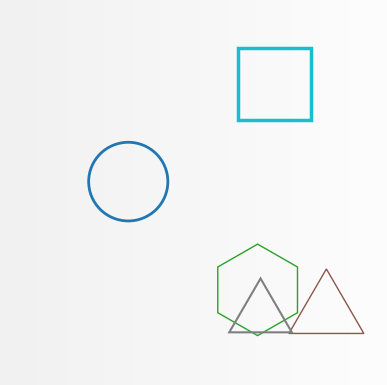[{"shape": "circle", "thickness": 2, "radius": 0.51, "center": [0.331, 0.528]}, {"shape": "hexagon", "thickness": 1, "radius": 0.59, "center": [0.665, 0.247]}, {"shape": "triangle", "thickness": 1, "radius": 0.56, "center": [0.842, 0.19]}, {"shape": "triangle", "thickness": 1.5, "radius": 0.47, "center": [0.672, 0.183]}, {"shape": "square", "thickness": 2.5, "radius": 0.47, "center": [0.708, 0.781]}]